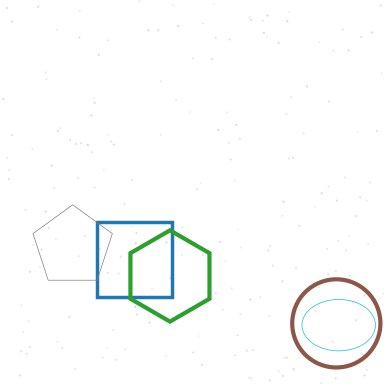[{"shape": "square", "thickness": 2.5, "radius": 0.49, "center": [0.349, 0.327]}, {"shape": "hexagon", "thickness": 3, "radius": 0.59, "center": [0.441, 0.283]}, {"shape": "circle", "thickness": 3, "radius": 0.57, "center": [0.874, 0.16]}, {"shape": "pentagon", "thickness": 0.5, "radius": 0.54, "center": [0.189, 0.36]}, {"shape": "oval", "thickness": 0.5, "radius": 0.48, "center": [0.88, 0.155]}]